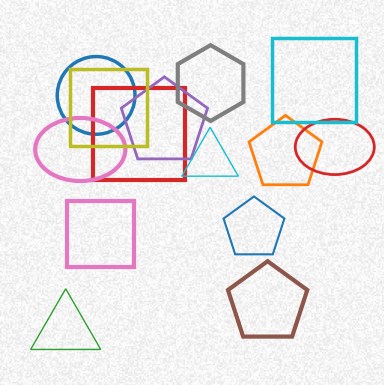[{"shape": "circle", "thickness": 2.5, "radius": 0.5, "center": [0.25, 0.752]}, {"shape": "pentagon", "thickness": 1.5, "radius": 0.42, "center": [0.66, 0.407]}, {"shape": "pentagon", "thickness": 2, "radius": 0.5, "center": [0.742, 0.601]}, {"shape": "triangle", "thickness": 1, "radius": 0.53, "center": [0.171, 0.145]}, {"shape": "oval", "thickness": 2, "radius": 0.51, "center": [0.87, 0.618]}, {"shape": "square", "thickness": 3, "radius": 0.6, "center": [0.361, 0.652]}, {"shape": "pentagon", "thickness": 2, "radius": 0.59, "center": [0.427, 0.683]}, {"shape": "pentagon", "thickness": 3, "radius": 0.54, "center": [0.695, 0.213]}, {"shape": "oval", "thickness": 3, "radius": 0.59, "center": [0.208, 0.612]}, {"shape": "square", "thickness": 3, "radius": 0.43, "center": [0.261, 0.392]}, {"shape": "hexagon", "thickness": 3, "radius": 0.49, "center": [0.547, 0.784]}, {"shape": "square", "thickness": 2.5, "radius": 0.5, "center": [0.283, 0.722]}, {"shape": "triangle", "thickness": 1, "radius": 0.42, "center": [0.546, 0.585]}, {"shape": "square", "thickness": 2.5, "radius": 0.54, "center": [0.817, 0.792]}]